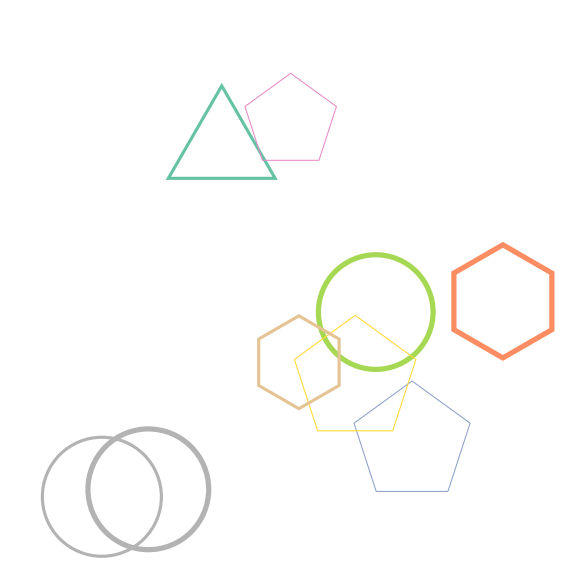[{"shape": "triangle", "thickness": 1.5, "radius": 0.53, "center": [0.384, 0.744]}, {"shape": "hexagon", "thickness": 2.5, "radius": 0.49, "center": [0.871, 0.477]}, {"shape": "pentagon", "thickness": 0.5, "radius": 0.53, "center": [0.714, 0.234]}, {"shape": "pentagon", "thickness": 0.5, "radius": 0.42, "center": [0.503, 0.789]}, {"shape": "circle", "thickness": 2.5, "radius": 0.5, "center": [0.651, 0.459]}, {"shape": "pentagon", "thickness": 0.5, "radius": 0.55, "center": [0.615, 0.343]}, {"shape": "hexagon", "thickness": 1.5, "radius": 0.4, "center": [0.518, 0.372]}, {"shape": "circle", "thickness": 1.5, "radius": 0.52, "center": [0.176, 0.139]}, {"shape": "circle", "thickness": 2.5, "radius": 0.52, "center": [0.257, 0.152]}]